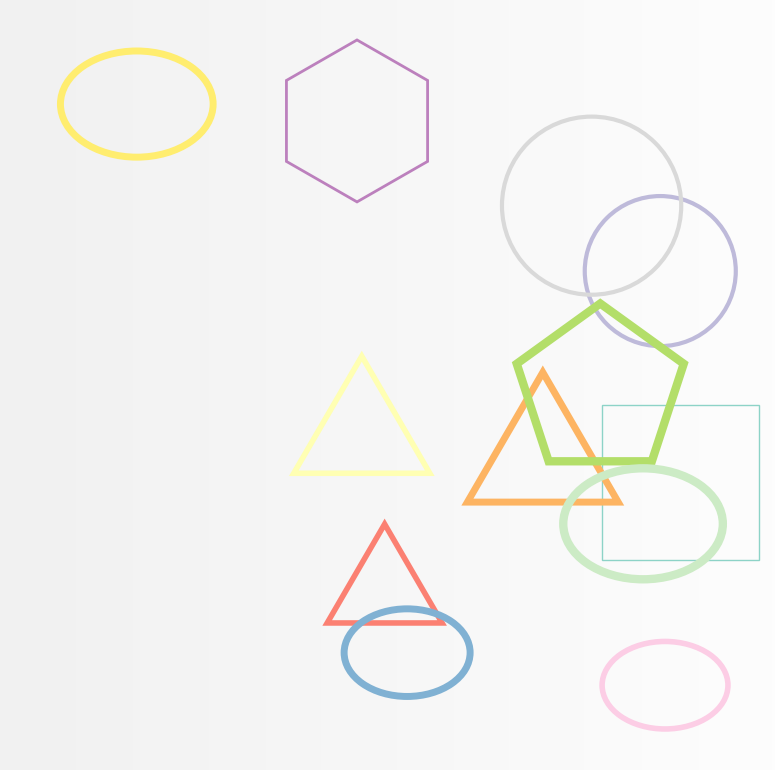[{"shape": "square", "thickness": 0.5, "radius": 0.51, "center": [0.878, 0.373]}, {"shape": "triangle", "thickness": 2, "radius": 0.51, "center": [0.467, 0.436]}, {"shape": "circle", "thickness": 1.5, "radius": 0.49, "center": [0.852, 0.648]}, {"shape": "triangle", "thickness": 2, "radius": 0.43, "center": [0.496, 0.234]}, {"shape": "oval", "thickness": 2.5, "radius": 0.41, "center": [0.525, 0.152]}, {"shape": "triangle", "thickness": 2.5, "radius": 0.56, "center": [0.7, 0.404]}, {"shape": "pentagon", "thickness": 3, "radius": 0.57, "center": [0.774, 0.493]}, {"shape": "oval", "thickness": 2, "radius": 0.41, "center": [0.858, 0.11]}, {"shape": "circle", "thickness": 1.5, "radius": 0.58, "center": [0.763, 0.733]}, {"shape": "hexagon", "thickness": 1, "radius": 0.53, "center": [0.461, 0.843]}, {"shape": "oval", "thickness": 3, "radius": 0.51, "center": [0.83, 0.32]}, {"shape": "oval", "thickness": 2.5, "radius": 0.49, "center": [0.176, 0.865]}]